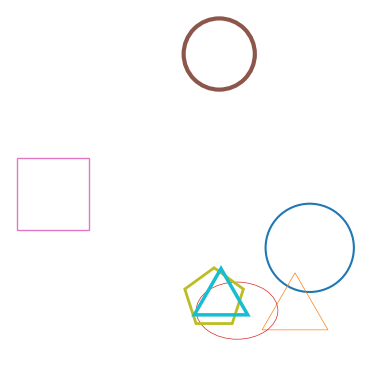[{"shape": "circle", "thickness": 1.5, "radius": 0.57, "center": [0.804, 0.356]}, {"shape": "triangle", "thickness": 0.5, "radius": 0.49, "center": [0.766, 0.193]}, {"shape": "oval", "thickness": 0.5, "radius": 0.53, "center": [0.616, 0.193]}, {"shape": "circle", "thickness": 3, "radius": 0.46, "center": [0.569, 0.86]}, {"shape": "square", "thickness": 1, "radius": 0.47, "center": [0.137, 0.496]}, {"shape": "pentagon", "thickness": 2, "radius": 0.4, "center": [0.556, 0.224]}, {"shape": "triangle", "thickness": 2.5, "radius": 0.4, "center": [0.574, 0.222]}]